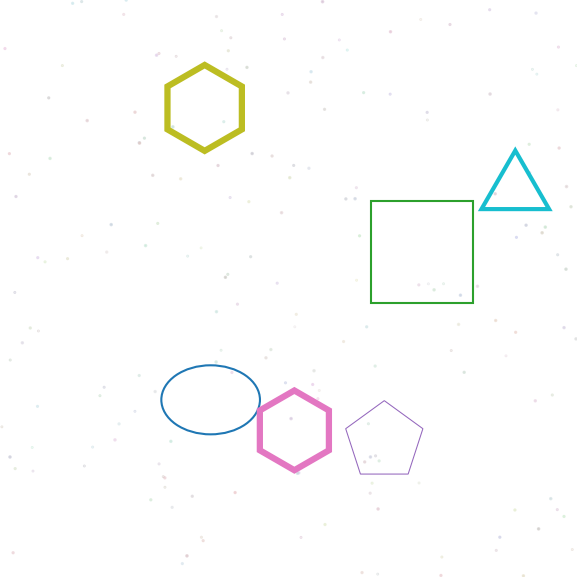[{"shape": "oval", "thickness": 1, "radius": 0.43, "center": [0.365, 0.307]}, {"shape": "square", "thickness": 1, "radius": 0.44, "center": [0.73, 0.563]}, {"shape": "pentagon", "thickness": 0.5, "radius": 0.35, "center": [0.665, 0.235]}, {"shape": "hexagon", "thickness": 3, "radius": 0.35, "center": [0.51, 0.254]}, {"shape": "hexagon", "thickness": 3, "radius": 0.37, "center": [0.354, 0.812]}, {"shape": "triangle", "thickness": 2, "radius": 0.34, "center": [0.892, 0.671]}]